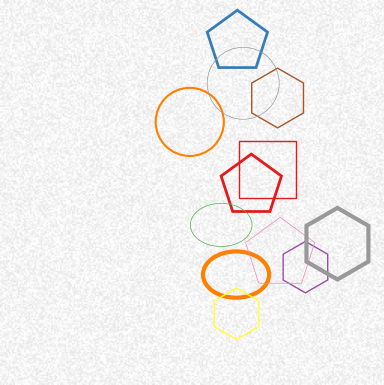[{"shape": "pentagon", "thickness": 2, "radius": 0.41, "center": [0.653, 0.517]}, {"shape": "square", "thickness": 1, "radius": 0.37, "center": [0.696, 0.56]}, {"shape": "pentagon", "thickness": 2, "radius": 0.41, "center": [0.617, 0.891]}, {"shape": "oval", "thickness": 0.5, "radius": 0.4, "center": [0.574, 0.416]}, {"shape": "hexagon", "thickness": 1, "radius": 0.33, "center": [0.793, 0.306]}, {"shape": "oval", "thickness": 3, "radius": 0.43, "center": [0.613, 0.287]}, {"shape": "circle", "thickness": 1.5, "radius": 0.44, "center": [0.493, 0.683]}, {"shape": "hexagon", "thickness": 1, "radius": 0.33, "center": [0.615, 0.185]}, {"shape": "hexagon", "thickness": 1, "radius": 0.39, "center": [0.721, 0.745]}, {"shape": "pentagon", "thickness": 0.5, "radius": 0.47, "center": [0.728, 0.341]}, {"shape": "hexagon", "thickness": 3, "radius": 0.46, "center": [0.876, 0.367]}, {"shape": "circle", "thickness": 0.5, "radius": 0.47, "center": [0.632, 0.784]}]